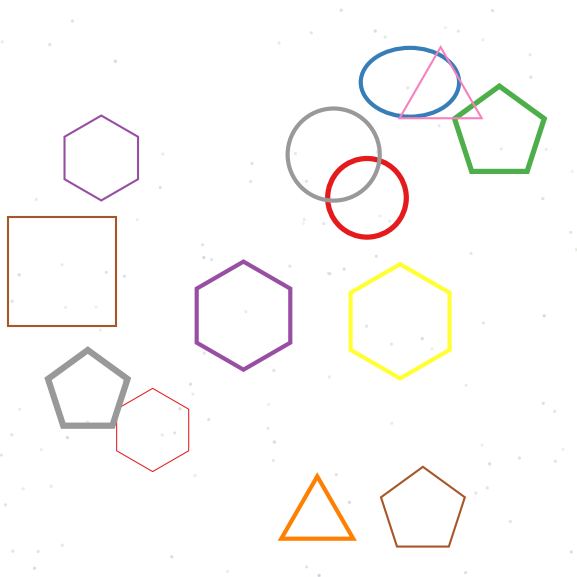[{"shape": "hexagon", "thickness": 0.5, "radius": 0.36, "center": [0.264, 0.255]}, {"shape": "circle", "thickness": 2.5, "radius": 0.34, "center": [0.635, 0.657]}, {"shape": "oval", "thickness": 2, "radius": 0.43, "center": [0.71, 0.857]}, {"shape": "pentagon", "thickness": 2.5, "radius": 0.41, "center": [0.865, 0.768]}, {"shape": "hexagon", "thickness": 2, "radius": 0.47, "center": [0.422, 0.453]}, {"shape": "hexagon", "thickness": 1, "radius": 0.37, "center": [0.175, 0.726]}, {"shape": "triangle", "thickness": 2, "radius": 0.36, "center": [0.549, 0.102]}, {"shape": "hexagon", "thickness": 2, "radius": 0.49, "center": [0.693, 0.443]}, {"shape": "square", "thickness": 1, "radius": 0.47, "center": [0.107, 0.53]}, {"shape": "pentagon", "thickness": 1, "radius": 0.38, "center": [0.732, 0.114]}, {"shape": "triangle", "thickness": 1, "radius": 0.41, "center": [0.763, 0.835]}, {"shape": "pentagon", "thickness": 3, "radius": 0.36, "center": [0.152, 0.321]}, {"shape": "circle", "thickness": 2, "radius": 0.4, "center": [0.578, 0.732]}]